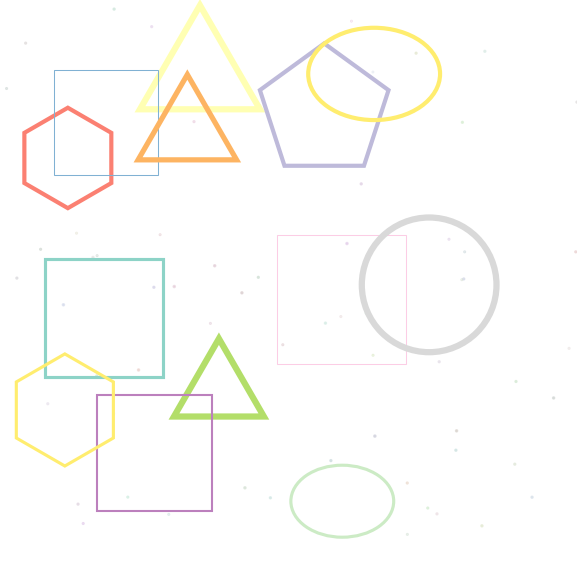[{"shape": "square", "thickness": 1.5, "radius": 0.51, "center": [0.18, 0.449]}, {"shape": "triangle", "thickness": 3, "radius": 0.6, "center": [0.346, 0.87]}, {"shape": "pentagon", "thickness": 2, "radius": 0.59, "center": [0.561, 0.807]}, {"shape": "hexagon", "thickness": 2, "radius": 0.43, "center": [0.117, 0.726]}, {"shape": "square", "thickness": 0.5, "radius": 0.45, "center": [0.183, 0.787]}, {"shape": "triangle", "thickness": 2.5, "radius": 0.49, "center": [0.324, 0.772]}, {"shape": "triangle", "thickness": 3, "radius": 0.45, "center": [0.379, 0.323]}, {"shape": "square", "thickness": 0.5, "radius": 0.56, "center": [0.591, 0.481]}, {"shape": "circle", "thickness": 3, "radius": 0.58, "center": [0.743, 0.506]}, {"shape": "square", "thickness": 1, "radius": 0.5, "center": [0.267, 0.215]}, {"shape": "oval", "thickness": 1.5, "radius": 0.45, "center": [0.593, 0.131]}, {"shape": "oval", "thickness": 2, "radius": 0.57, "center": [0.648, 0.871]}, {"shape": "hexagon", "thickness": 1.5, "radius": 0.49, "center": [0.112, 0.289]}]